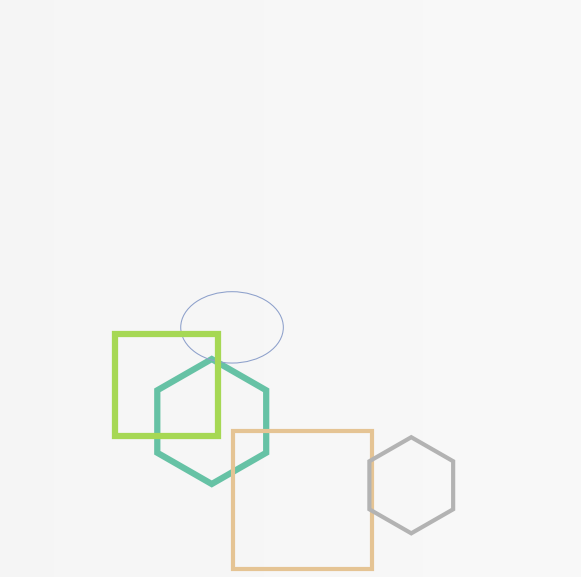[{"shape": "hexagon", "thickness": 3, "radius": 0.54, "center": [0.364, 0.269]}, {"shape": "oval", "thickness": 0.5, "radius": 0.44, "center": [0.399, 0.432]}, {"shape": "square", "thickness": 3, "radius": 0.44, "center": [0.287, 0.333]}, {"shape": "square", "thickness": 2, "radius": 0.6, "center": [0.521, 0.134]}, {"shape": "hexagon", "thickness": 2, "radius": 0.42, "center": [0.708, 0.159]}]